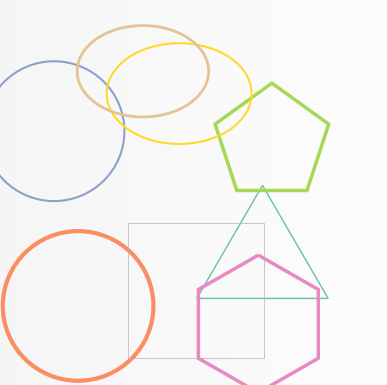[{"shape": "triangle", "thickness": 1, "radius": 0.98, "center": [0.677, 0.323]}, {"shape": "circle", "thickness": 3, "radius": 0.97, "center": [0.202, 0.205]}, {"shape": "circle", "thickness": 1.5, "radius": 0.91, "center": [0.139, 0.659]}, {"shape": "hexagon", "thickness": 2.5, "radius": 0.89, "center": [0.667, 0.159]}, {"shape": "pentagon", "thickness": 2.5, "radius": 0.77, "center": [0.702, 0.63]}, {"shape": "oval", "thickness": 1.5, "radius": 0.93, "center": [0.462, 0.757]}, {"shape": "oval", "thickness": 2, "radius": 0.85, "center": [0.369, 0.815]}, {"shape": "square", "thickness": 0.5, "radius": 0.88, "center": [0.505, 0.246]}]